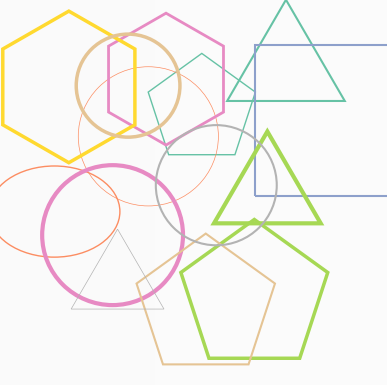[{"shape": "triangle", "thickness": 1.5, "radius": 0.88, "center": [0.738, 0.825]}, {"shape": "pentagon", "thickness": 1, "radius": 0.73, "center": [0.521, 0.716]}, {"shape": "circle", "thickness": 0.5, "radius": 0.9, "center": [0.383, 0.646]}, {"shape": "oval", "thickness": 1, "radius": 0.85, "center": [0.14, 0.45]}, {"shape": "square", "thickness": 1.5, "radius": 0.98, "center": [0.855, 0.687]}, {"shape": "hexagon", "thickness": 2, "radius": 0.86, "center": [0.428, 0.795]}, {"shape": "circle", "thickness": 3, "radius": 0.91, "center": [0.291, 0.389]}, {"shape": "pentagon", "thickness": 2.5, "radius": 1.0, "center": [0.656, 0.231]}, {"shape": "triangle", "thickness": 3, "radius": 0.8, "center": [0.69, 0.499]}, {"shape": "hexagon", "thickness": 2.5, "radius": 0.98, "center": [0.178, 0.774]}, {"shape": "circle", "thickness": 2.5, "radius": 0.67, "center": [0.331, 0.778]}, {"shape": "pentagon", "thickness": 1.5, "radius": 0.94, "center": [0.531, 0.205]}, {"shape": "triangle", "thickness": 0.5, "radius": 0.69, "center": [0.303, 0.266]}, {"shape": "circle", "thickness": 1.5, "radius": 0.78, "center": [0.558, 0.519]}]